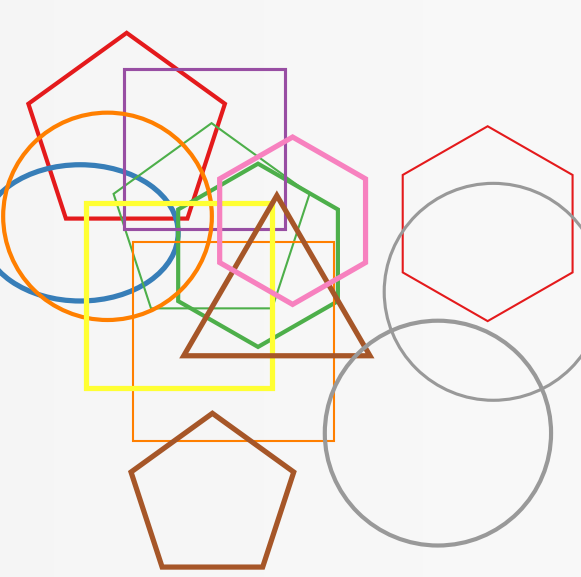[{"shape": "hexagon", "thickness": 1, "radius": 0.84, "center": [0.839, 0.612]}, {"shape": "pentagon", "thickness": 2, "radius": 0.89, "center": [0.218, 0.764]}, {"shape": "oval", "thickness": 2.5, "radius": 0.84, "center": [0.138, 0.596]}, {"shape": "hexagon", "thickness": 2, "radius": 0.79, "center": [0.444, 0.557]}, {"shape": "pentagon", "thickness": 1, "radius": 0.89, "center": [0.364, 0.609]}, {"shape": "square", "thickness": 1.5, "radius": 0.69, "center": [0.351, 0.742]}, {"shape": "circle", "thickness": 2, "radius": 0.9, "center": [0.185, 0.625]}, {"shape": "square", "thickness": 1, "radius": 0.86, "center": [0.402, 0.407]}, {"shape": "square", "thickness": 2.5, "radius": 0.8, "center": [0.309, 0.488]}, {"shape": "pentagon", "thickness": 2.5, "radius": 0.74, "center": [0.365, 0.136]}, {"shape": "triangle", "thickness": 2.5, "radius": 0.92, "center": [0.476, 0.476]}, {"shape": "hexagon", "thickness": 2.5, "radius": 0.72, "center": [0.503, 0.617]}, {"shape": "circle", "thickness": 2, "radius": 0.97, "center": [0.753, 0.249]}, {"shape": "circle", "thickness": 1.5, "radius": 0.94, "center": [0.849, 0.494]}]